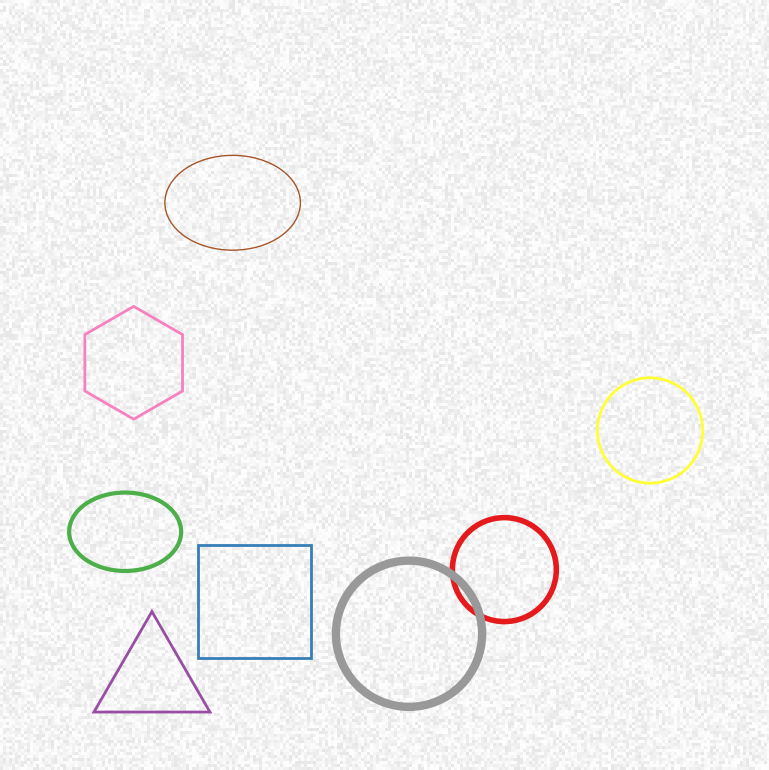[{"shape": "circle", "thickness": 2, "radius": 0.34, "center": [0.655, 0.26]}, {"shape": "square", "thickness": 1, "radius": 0.37, "center": [0.331, 0.219]}, {"shape": "oval", "thickness": 1.5, "radius": 0.36, "center": [0.163, 0.309]}, {"shape": "triangle", "thickness": 1, "radius": 0.43, "center": [0.197, 0.119]}, {"shape": "circle", "thickness": 1, "radius": 0.34, "center": [0.844, 0.441]}, {"shape": "oval", "thickness": 0.5, "radius": 0.44, "center": [0.302, 0.737]}, {"shape": "hexagon", "thickness": 1, "radius": 0.37, "center": [0.174, 0.529]}, {"shape": "circle", "thickness": 3, "radius": 0.47, "center": [0.531, 0.177]}]